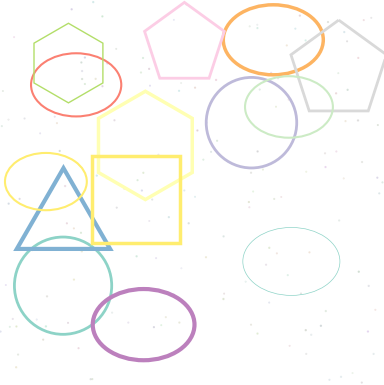[{"shape": "circle", "thickness": 2, "radius": 0.63, "center": [0.164, 0.258]}, {"shape": "oval", "thickness": 0.5, "radius": 0.63, "center": [0.757, 0.321]}, {"shape": "hexagon", "thickness": 2.5, "radius": 0.7, "center": [0.378, 0.622]}, {"shape": "circle", "thickness": 2, "radius": 0.59, "center": [0.653, 0.681]}, {"shape": "oval", "thickness": 1.5, "radius": 0.59, "center": [0.198, 0.78]}, {"shape": "triangle", "thickness": 3, "radius": 0.7, "center": [0.165, 0.423]}, {"shape": "oval", "thickness": 2.5, "radius": 0.65, "center": [0.71, 0.897]}, {"shape": "hexagon", "thickness": 1, "radius": 0.52, "center": [0.178, 0.836]}, {"shape": "pentagon", "thickness": 2, "radius": 0.54, "center": [0.479, 0.885]}, {"shape": "pentagon", "thickness": 2, "radius": 0.65, "center": [0.88, 0.817]}, {"shape": "oval", "thickness": 3, "radius": 0.66, "center": [0.373, 0.157]}, {"shape": "oval", "thickness": 1.5, "radius": 0.57, "center": [0.751, 0.722]}, {"shape": "oval", "thickness": 1.5, "radius": 0.53, "center": [0.119, 0.528]}, {"shape": "square", "thickness": 2.5, "radius": 0.57, "center": [0.353, 0.482]}]